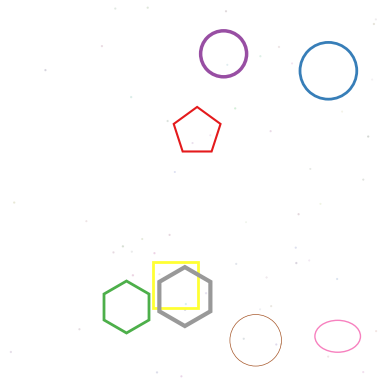[{"shape": "pentagon", "thickness": 1.5, "radius": 0.32, "center": [0.512, 0.658]}, {"shape": "circle", "thickness": 2, "radius": 0.37, "center": [0.853, 0.816]}, {"shape": "hexagon", "thickness": 2, "radius": 0.34, "center": [0.329, 0.203]}, {"shape": "circle", "thickness": 2.5, "radius": 0.3, "center": [0.581, 0.86]}, {"shape": "square", "thickness": 2, "radius": 0.3, "center": [0.456, 0.26]}, {"shape": "circle", "thickness": 0.5, "radius": 0.33, "center": [0.664, 0.116]}, {"shape": "oval", "thickness": 1, "radius": 0.3, "center": [0.877, 0.127]}, {"shape": "hexagon", "thickness": 3, "radius": 0.38, "center": [0.48, 0.23]}]